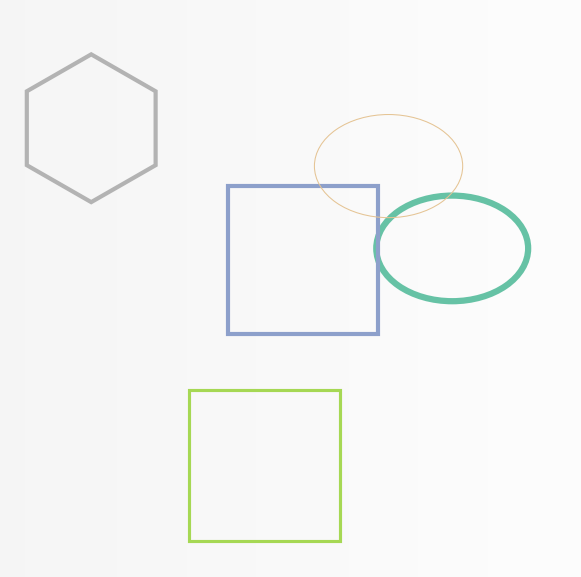[{"shape": "oval", "thickness": 3, "radius": 0.65, "center": [0.778, 0.569]}, {"shape": "square", "thickness": 2, "radius": 0.64, "center": [0.521, 0.549]}, {"shape": "square", "thickness": 1.5, "radius": 0.65, "center": [0.456, 0.193]}, {"shape": "oval", "thickness": 0.5, "radius": 0.64, "center": [0.668, 0.712]}, {"shape": "hexagon", "thickness": 2, "radius": 0.64, "center": [0.157, 0.777]}]